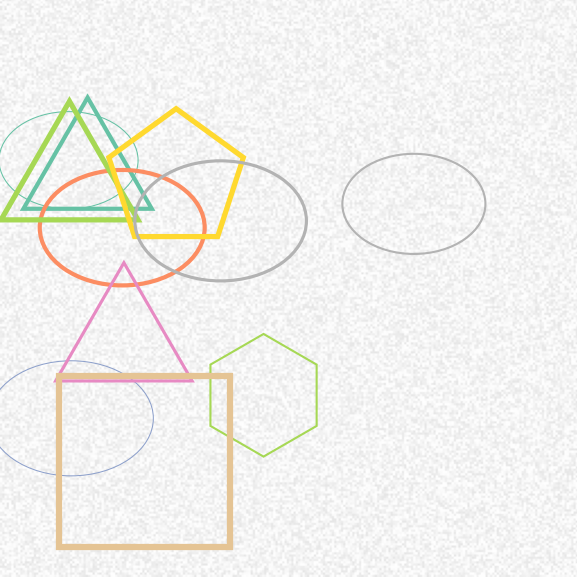[{"shape": "oval", "thickness": 0.5, "radius": 0.6, "center": [0.119, 0.722]}, {"shape": "triangle", "thickness": 2, "radius": 0.64, "center": [0.152, 0.702]}, {"shape": "oval", "thickness": 2, "radius": 0.71, "center": [0.212, 0.605]}, {"shape": "oval", "thickness": 0.5, "radius": 0.71, "center": [0.123, 0.275]}, {"shape": "triangle", "thickness": 1.5, "radius": 0.68, "center": [0.215, 0.408]}, {"shape": "triangle", "thickness": 2.5, "radius": 0.68, "center": [0.12, 0.687]}, {"shape": "hexagon", "thickness": 1, "radius": 0.53, "center": [0.456, 0.315]}, {"shape": "pentagon", "thickness": 2.5, "radius": 0.61, "center": [0.305, 0.689]}, {"shape": "square", "thickness": 3, "radius": 0.74, "center": [0.25, 0.2]}, {"shape": "oval", "thickness": 1.5, "radius": 0.74, "center": [0.382, 0.617]}, {"shape": "oval", "thickness": 1, "radius": 0.62, "center": [0.717, 0.646]}]